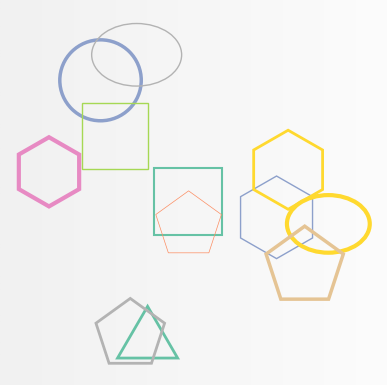[{"shape": "square", "thickness": 1.5, "radius": 0.44, "center": [0.486, 0.476]}, {"shape": "triangle", "thickness": 2, "radius": 0.45, "center": [0.381, 0.115]}, {"shape": "pentagon", "thickness": 0.5, "radius": 0.44, "center": [0.487, 0.415]}, {"shape": "circle", "thickness": 2.5, "radius": 0.53, "center": [0.259, 0.791]}, {"shape": "hexagon", "thickness": 1, "radius": 0.54, "center": [0.714, 0.436]}, {"shape": "hexagon", "thickness": 3, "radius": 0.45, "center": [0.126, 0.554]}, {"shape": "square", "thickness": 1, "radius": 0.43, "center": [0.297, 0.647]}, {"shape": "oval", "thickness": 3, "radius": 0.53, "center": [0.847, 0.418]}, {"shape": "hexagon", "thickness": 2, "radius": 0.51, "center": [0.744, 0.559]}, {"shape": "pentagon", "thickness": 2.5, "radius": 0.52, "center": [0.786, 0.308]}, {"shape": "oval", "thickness": 1, "radius": 0.58, "center": [0.353, 0.858]}, {"shape": "pentagon", "thickness": 2, "radius": 0.47, "center": [0.336, 0.132]}]